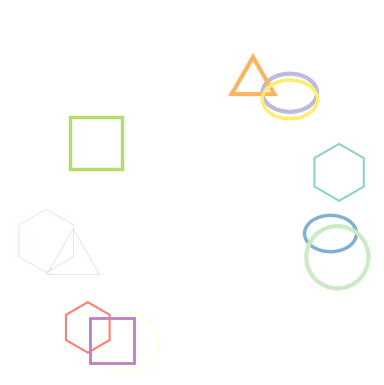[{"shape": "hexagon", "thickness": 1.5, "radius": 0.37, "center": [0.881, 0.552]}, {"shape": "circle", "thickness": 0.5, "radius": 0.38, "center": [0.337, 0.106]}, {"shape": "oval", "thickness": 3, "radius": 0.35, "center": [0.753, 0.759]}, {"shape": "hexagon", "thickness": 1.5, "radius": 0.33, "center": [0.228, 0.15]}, {"shape": "oval", "thickness": 2.5, "radius": 0.34, "center": [0.858, 0.393]}, {"shape": "triangle", "thickness": 3, "radius": 0.32, "center": [0.657, 0.788]}, {"shape": "square", "thickness": 2.5, "radius": 0.34, "center": [0.25, 0.63]}, {"shape": "hexagon", "thickness": 0.5, "radius": 0.41, "center": [0.12, 0.374]}, {"shape": "triangle", "thickness": 0.5, "radius": 0.39, "center": [0.19, 0.327]}, {"shape": "square", "thickness": 2, "radius": 0.29, "center": [0.291, 0.115]}, {"shape": "circle", "thickness": 3, "radius": 0.4, "center": [0.876, 0.332]}, {"shape": "oval", "thickness": 2.5, "radius": 0.36, "center": [0.753, 0.742]}]